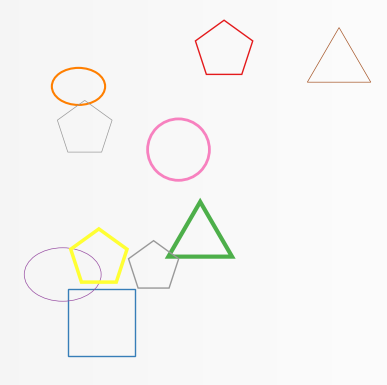[{"shape": "pentagon", "thickness": 1, "radius": 0.39, "center": [0.578, 0.87]}, {"shape": "square", "thickness": 1, "radius": 0.43, "center": [0.261, 0.162]}, {"shape": "triangle", "thickness": 3, "radius": 0.47, "center": [0.517, 0.381]}, {"shape": "oval", "thickness": 0.5, "radius": 0.5, "center": [0.162, 0.287]}, {"shape": "oval", "thickness": 1.5, "radius": 0.34, "center": [0.203, 0.776]}, {"shape": "pentagon", "thickness": 2.5, "radius": 0.38, "center": [0.255, 0.329]}, {"shape": "triangle", "thickness": 0.5, "radius": 0.47, "center": [0.875, 0.834]}, {"shape": "circle", "thickness": 2, "radius": 0.4, "center": [0.461, 0.611]}, {"shape": "pentagon", "thickness": 0.5, "radius": 0.37, "center": [0.219, 0.665]}, {"shape": "pentagon", "thickness": 1, "radius": 0.34, "center": [0.396, 0.307]}]